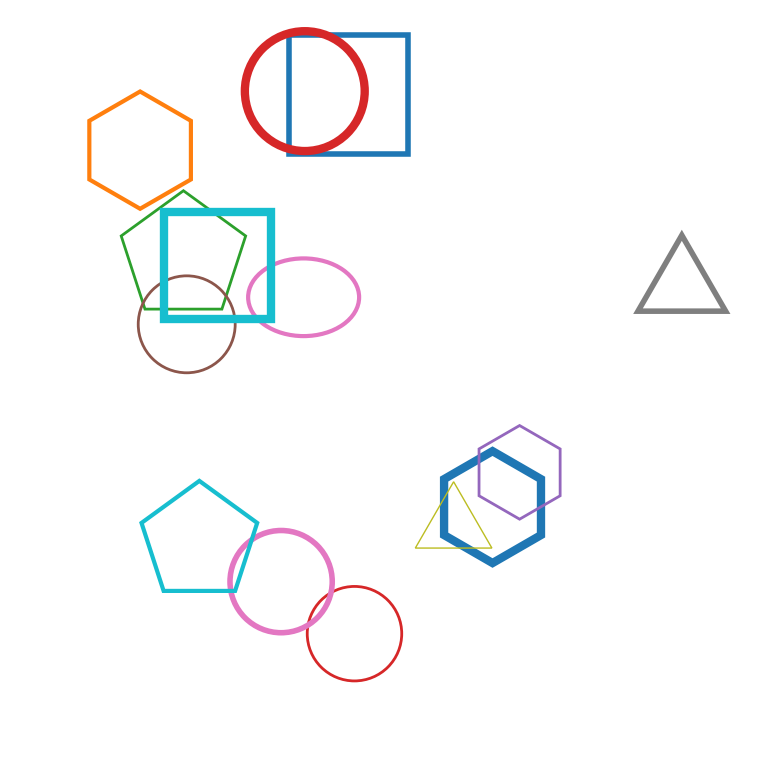[{"shape": "hexagon", "thickness": 3, "radius": 0.36, "center": [0.64, 0.341]}, {"shape": "square", "thickness": 2, "radius": 0.39, "center": [0.453, 0.877]}, {"shape": "hexagon", "thickness": 1.5, "radius": 0.38, "center": [0.182, 0.805]}, {"shape": "pentagon", "thickness": 1, "radius": 0.42, "center": [0.238, 0.667]}, {"shape": "circle", "thickness": 1, "radius": 0.31, "center": [0.46, 0.177]}, {"shape": "circle", "thickness": 3, "radius": 0.39, "center": [0.396, 0.882]}, {"shape": "hexagon", "thickness": 1, "radius": 0.3, "center": [0.675, 0.387]}, {"shape": "circle", "thickness": 1, "radius": 0.31, "center": [0.242, 0.579]}, {"shape": "oval", "thickness": 1.5, "radius": 0.36, "center": [0.394, 0.614]}, {"shape": "circle", "thickness": 2, "radius": 0.33, "center": [0.365, 0.245]}, {"shape": "triangle", "thickness": 2, "radius": 0.33, "center": [0.885, 0.629]}, {"shape": "triangle", "thickness": 0.5, "radius": 0.29, "center": [0.589, 0.317]}, {"shape": "pentagon", "thickness": 1.5, "radius": 0.39, "center": [0.259, 0.296]}, {"shape": "square", "thickness": 3, "radius": 0.35, "center": [0.283, 0.656]}]